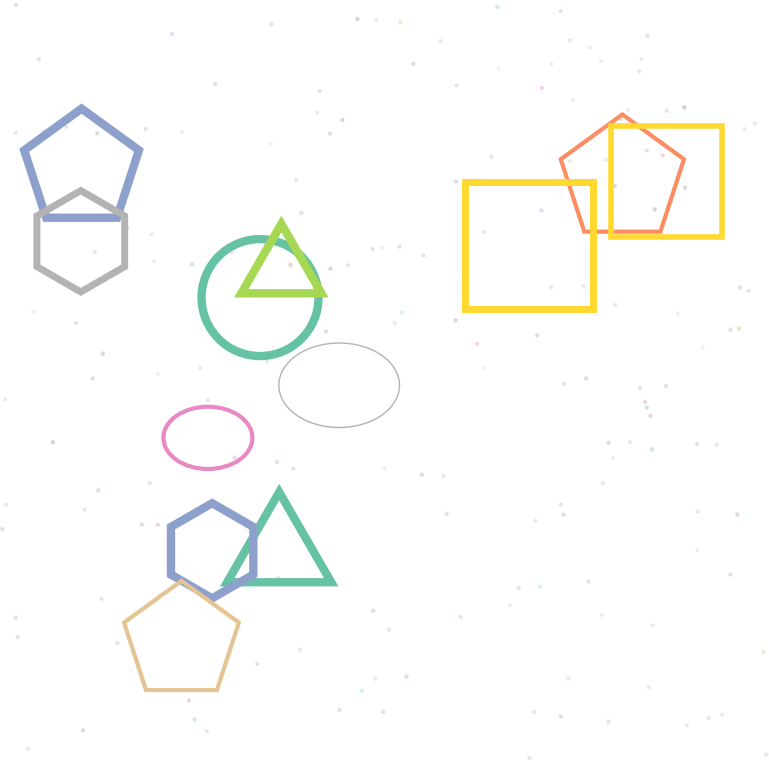[{"shape": "triangle", "thickness": 3, "radius": 0.39, "center": [0.363, 0.283]}, {"shape": "circle", "thickness": 3, "radius": 0.38, "center": [0.338, 0.614]}, {"shape": "pentagon", "thickness": 1.5, "radius": 0.42, "center": [0.808, 0.767]}, {"shape": "pentagon", "thickness": 3, "radius": 0.39, "center": [0.106, 0.781]}, {"shape": "hexagon", "thickness": 3, "radius": 0.31, "center": [0.276, 0.285]}, {"shape": "oval", "thickness": 1.5, "radius": 0.29, "center": [0.27, 0.431]}, {"shape": "triangle", "thickness": 3, "radius": 0.3, "center": [0.365, 0.649]}, {"shape": "square", "thickness": 2, "radius": 0.36, "center": [0.866, 0.764]}, {"shape": "square", "thickness": 2.5, "radius": 0.41, "center": [0.687, 0.681]}, {"shape": "pentagon", "thickness": 1.5, "radius": 0.39, "center": [0.236, 0.167]}, {"shape": "hexagon", "thickness": 2.5, "radius": 0.33, "center": [0.105, 0.687]}, {"shape": "oval", "thickness": 0.5, "radius": 0.39, "center": [0.44, 0.5]}]